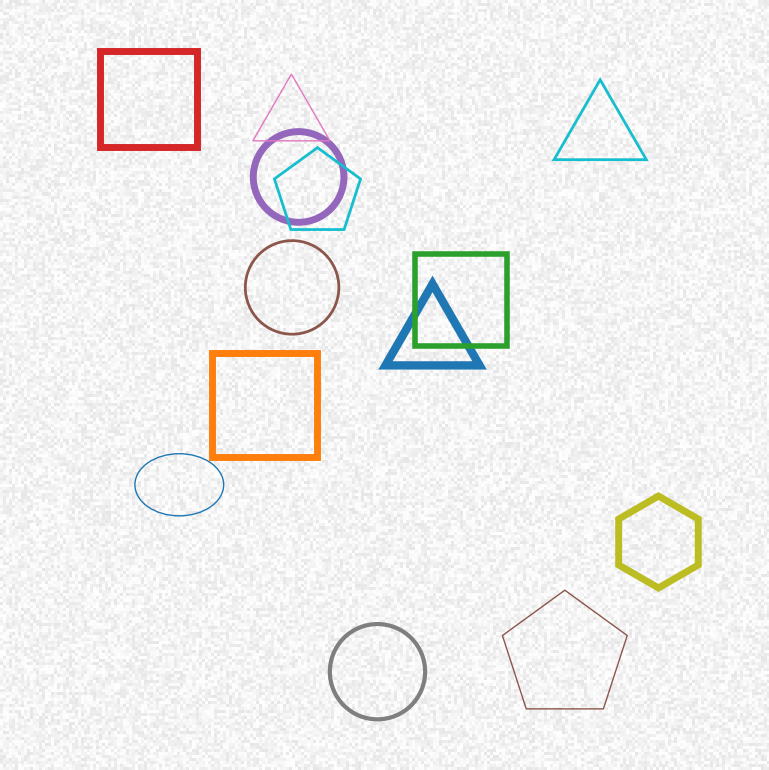[{"shape": "oval", "thickness": 0.5, "radius": 0.29, "center": [0.233, 0.37]}, {"shape": "triangle", "thickness": 3, "radius": 0.35, "center": [0.562, 0.561]}, {"shape": "square", "thickness": 2.5, "radius": 0.34, "center": [0.343, 0.474]}, {"shape": "square", "thickness": 2, "radius": 0.3, "center": [0.598, 0.61]}, {"shape": "square", "thickness": 2.5, "radius": 0.31, "center": [0.193, 0.871]}, {"shape": "circle", "thickness": 2.5, "radius": 0.29, "center": [0.388, 0.77]}, {"shape": "pentagon", "thickness": 0.5, "radius": 0.43, "center": [0.734, 0.148]}, {"shape": "circle", "thickness": 1, "radius": 0.3, "center": [0.379, 0.627]}, {"shape": "triangle", "thickness": 0.5, "radius": 0.29, "center": [0.378, 0.846]}, {"shape": "circle", "thickness": 1.5, "radius": 0.31, "center": [0.49, 0.128]}, {"shape": "hexagon", "thickness": 2.5, "radius": 0.3, "center": [0.855, 0.296]}, {"shape": "pentagon", "thickness": 1, "radius": 0.29, "center": [0.412, 0.749]}, {"shape": "triangle", "thickness": 1, "radius": 0.35, "center": [0.779, 0.827]}]